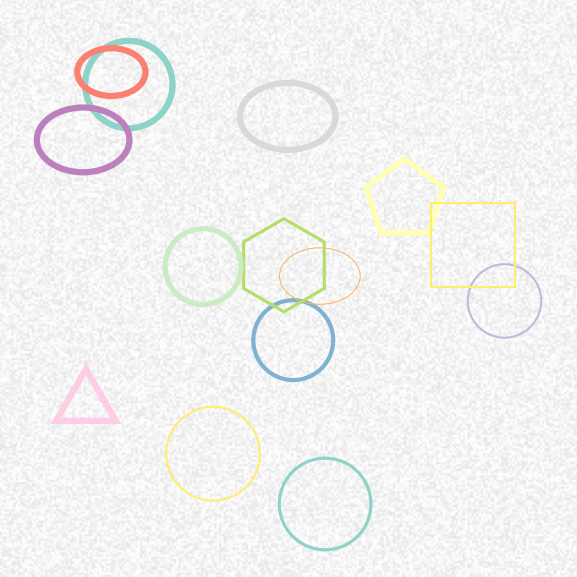[{"shape": "circle", "thickness": 1.5, "radius": 0.4, "center": [0.563, 0.126]}, {"shape": "circle", "thickness": 3, "radius": 0.38, "center": [0.223, 0.853]}, {"shape": "pentagon", "thickness": 2.5, "radius": 0.35, "center": [0.701, 0.653]}, {"shape": "circle", "thickness": 1, "radius": 0.32, "center": [0.874, 0.478]}, {"shape": "oval", "thickness": 3, "radius": 0.3, "center": [0.193, 0.874]}, {"shape": "circle", "thickness": 2, "radius": 0.35, "center": [0.508, 0.41]}, {"shape": "oval", "thickness": 0.5, "radius": 0.35, "center": [0.554, 0.521]}, {"shape": "hexagon", "thickness": 1.5, "radius": 0.4, "center": [0.492, 0.54]}, {"shape": "triangle", "thickness": 3, "radius": 0.3, "center": [0.149, 0.3]}, {"shape": "oval", "thickness": 3, "radius": 0.41, "center": [0.498, 0.798]}, {"shape": "oval", "thickness": 3, "radius": 0.4, "center": [0.144, 0.757]}, {"shape": "circle", "thickness": 2.5, "radius": 0.33, "center": [0.352, 0.538]}, {"shape": "square", "thickness": 1, "radius": 0.37, "center": [0.819, 0.575]}, {"shape": "circle", "thickness": 1, "radius": 0.41, "center": [0.369, 0.214]}]